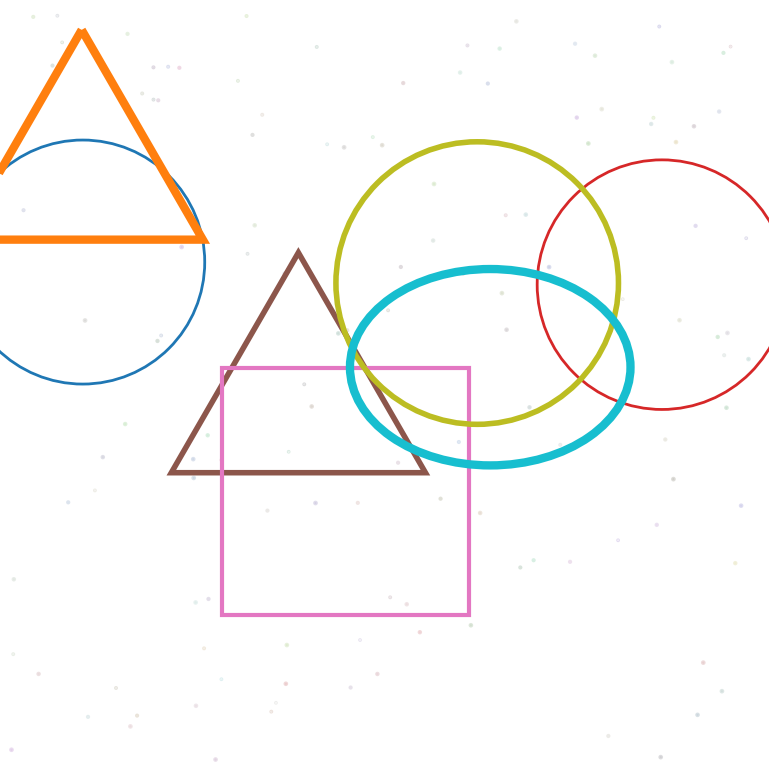[{"shape": "circle", "thickness": 1, "radius": 0.79, "center": [0.107, 0.66]}, {"shape": "triangle", "thickness": 3, "radius": 0.91, "center": [0.106, 0.78]}, {"shape": "circle", "thickness": 1, "radius": 0.81, "center": [0.86, 0.63]}, {"shape": "triangle", "thickness": 2, "radius": 0.95, "center": [0.388, 0.481]}, {"shape": "square", "thickness": 1.5, "radius": 0.8, "center": [0.449, 0.362]}, {"shape": "circle", "thickness": 2, "radius": 0.92, "center": [0.62, 0.632]}, {"shape": "oval", "thickness": 3, "radius": 0.91, "center": [0.637, 0.523]}]